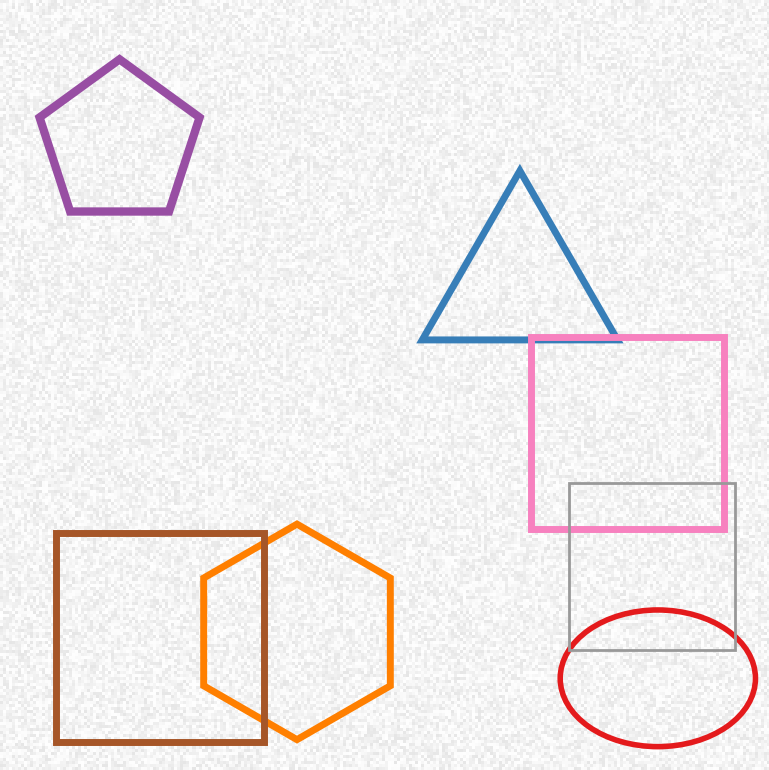[{"shape": "oval", "thickness": 2, "radius": 0.63, "center": [0.854, 0.119]}, {"shape": "triangle", "thickness": 2.5, "radius": 0.73, "center": [0.675, 0.632]}, {"shape": "pentagon", "thickness": 3, "radius": 0.55, "center": [0.155, 0.814]}, {"shape": "hexagon", "thickness": 2.5, "radius": 0.7, "center": [0.386, 0.179]}, {"shape": "square", "thickness": 2.5, "radius": 0.68, "center": [0.208, 0.172]}, {"shape": "square", "thickness": 2.5, "radius": 0.63, "center": [0.815, 0.438]}, {"shape": "square", "thickness": 1, "radius": 0.54, "center": [0.847, 0.264]}]